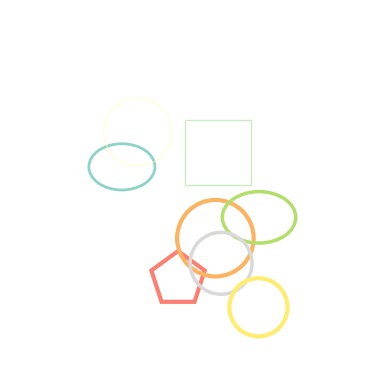[{"shape": "oval", "thickness": 2, "radius": 0.43, "center": [0.317, 0.567]}, {"shape": "circle", "thickness": 0.5, "radius": 0.44, "center": [0.358, 0.657]}, {"shape": "pentagon", "thickness": 3, "radius": 0.36, "center": [0.462, 0.275]}, {"shape": "circle", "thickness": 3, "radius": 0.5, "center": [0.559, 0.381]}, {"shape": "oval", "thickness": 2.5, "radius": 0.48, "center": [0.673, 0.435]}, {"shape": "circle", "thickness": 2.5, "radius": 0.4, "center": [0.574, 0.316]}, {"shape": "square", "thickness": 1, "radius": 0.43, "center": [0.566, 0.604]}, {"shape": "circle", "thickness": 3, "radius": 0.38, "center": [0.671, 0.202]}]